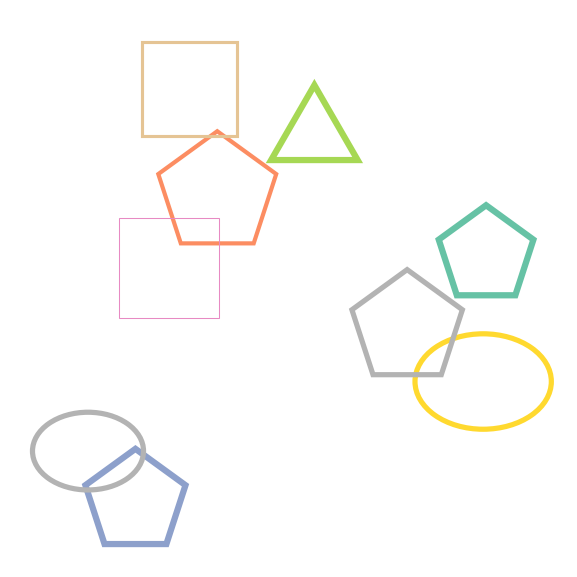[{"shape": "pentagon", "thickness": 3, "radius": 0.43, "center": [0.842, 0.558]}, {"shape": "pentagon", "thickness": 2, "radius": 0.54, "center": [0.376, 0.665]}, {"shape": "pentagon", "thickness": 3, "radius": 0.46, "center": [0.235, 0.131]}, {"shape": "square", "thickness": 0.5, "radius": 0.43, "center": [0.292, 0.534]}, {"shape": "triangle", "thickness": 3, "radius": 0.43, "center": [0.544, 0.765]}, {"shape": "oval", "thickness": 2.5, "radius": 0.59, "center": [0.837, 0.338]}, {"shape": "square", "thickness": 1.5, "radius": 0.41, "center": [0.328, 0.845]}, {"shape": "pentagon", "thickness": 2.5, "radius": 0.5, "center": [0.705, 0.432]}, {"shape": "oval", "thickness": 2.5, "radius": 0.48, "center": [0.152, 0.218]}]